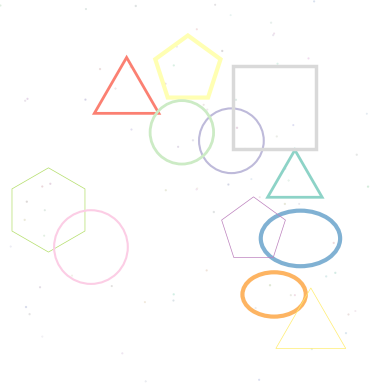[{"shape": "triangle", "thickness": 2, "radius": 0.41, "center": [0.766, 0.529]}, {"shape": "pentagon", "thickness": 3, "radius": 0.45, "center": [0.488, 0.819]}, {"shape": "circle", "thickness": 1.5, "radius": 0.42, "center": [0.601, 0.634]}, {"shape": "triangle", "thickness": 2, "radius": 0.48, "center": [0.329, 0.754]}, {"shape": "oval", "thickness": 3, "radius": 0.52, "center": [0.78, 0.381]}, {"shape": "oval", "thickness": 3, "radius": 0.41, "center": [0.712, 0.235]}, {"shape": "hexagon", "thickness": 0.5, "radius": 0.55, "center": [0.126, 0.455]}, {"shape": "circle", "thickness": 1.5, "radius": 0.48, "center": [0.236, 0.358]}, {"shape": "square", "thickness": 2.5, "radius": 0.54, "center": [0.713, 0.721]}, {"shape": "pentagon", "thickness": 0.5, "radius": 0.44, "center": [0.658, 0.402]}, {"shape": "circle", "thickness": 2, "radius": 0.41, "center": [0.472, 0.656]}, {"shape": "triangle", "thickness": 0.5, "radius": 0.52, "center": [0.807, 0.147]}]